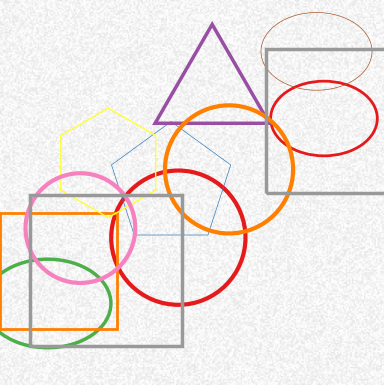[{"shape": "oval", "thickness": 2, "radius": 0.69, "center": [0.841, 0.692]}, {"shape": "circle", "thickness": 3, "radius": 0.87, "center": [0.463, 0.383]}, {"shape": "pentagon", "thickness": 0.5, "radius": 0.81, "center": [0.444, 0.521]}, {"shape": "oval", "thickness": 2.5, "radius": 0.82, "center": [0.124, 0.212]}, {"shape": "triangle", "thickness": 2.5, "radius": 0.86, "center": [0.551, 0.765]}, {"shape": "square", "thickness": 2, "radius": 0.76, "center": [0.153, 0.296]}, {"shape": "circle", "thickness": 3, "radius": 0.83, "center": [0.595, 0.56]}, {"shape": "hexagon", "thickness": 1, "radius": 0.71, "center": [0.281, 0.577]}, {"shape": "oval", "thickness": 0.5, "radius": 0.72, "center": [0.822, 0.867]}, {"shape": "circle", "thickness": 3, "radius": 0.71, "center": [0.209, 0.408]}, {"shape": "square", "thickness": 2.5, "radius": 0.98, "center": [0.275, 0.297]}, {"shape": "square", "thickness": 2.5, "radius": 0.93, "center": [0.877, 0.686]}]